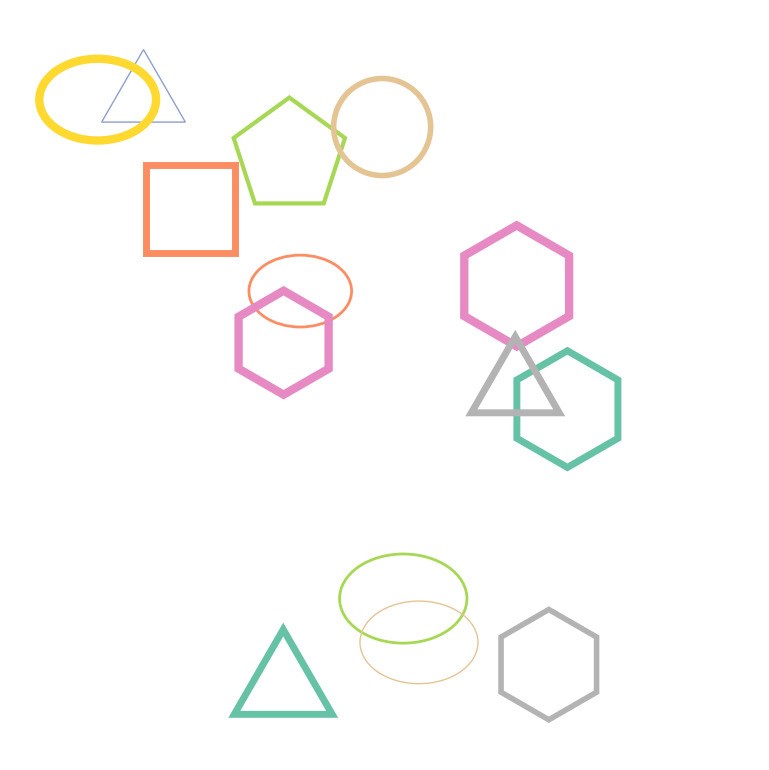[{"shape": "triangle", "thickness": 2.5, "radius": 0.37, "center": [0.368, 0.109]}, {"shape": "hexagon", "thickness": 2.5, "radius": 0.38, "center": [0.737, 0.469]}, {"shape": "square", "thickness": 2.5, "radius": 0.29, "center": [0.247, 0.729]}, {"shape": "oval", "thickness": 1, "radius": 0.33, "center": [0.39, 0.622]}, {"shape": "triangle", "thickness": 0.5, "radius": 0.31, "center": [0.186, 0.873]}, {"shape": "hexagon", "thickness": 3, "radius": 0.34, "center": [0.368, 0.555]}, {"shape": "hexagon", "thickness": 3, "radius": 0.39, "center": [0.671, 0.629]}, {"shape": "oval", "thickness": 1, "radius": 0.41, "center": [0.524, 0.223]}, {"shape": "pentagon", "thickness": 1.5, "radius": 0.38, "center": [0.376, 0.797]}, {"shape": "oval", "thickness": 3, "radius": 0.38, "center": [0.127, 0.871]}, {"shape": "circle", "thickness": 2, "radius": 0.31, "center": [0.496, 0.835]}, {"shape": "oval", "thickness": 0.5, "radius": 0.38, "center": [0.544, 0.166]}, {"shape": "triangle", "thickness": 2.5, "radius": 0.33, "center": [0.669, 0.497]}, {"shape": "hexagon", "thickness": 2, "radius": 0.36, "center": [0.713, 0.137]}]